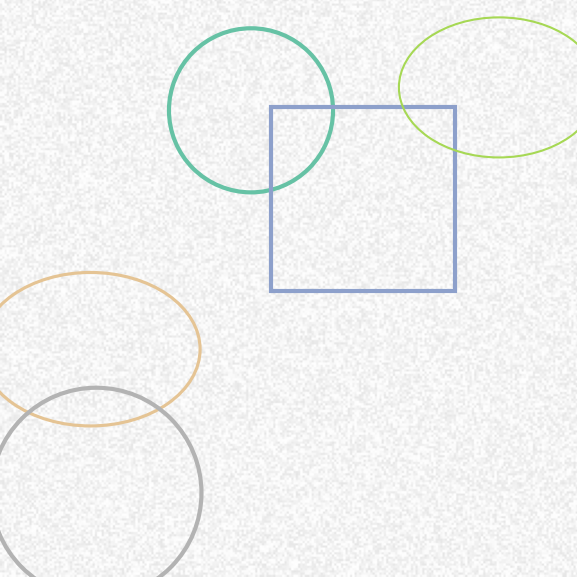[{"shape": "circle", "thickness": 2, "radius": 0.71, "center": [0.435, 0.808]}, {"shape": "square", "thickness": 2, "radius": 0.8, "center": [0.629, 0.655]}, {"shape": "oval", "thickness": 1, "radius": 0.87, "center": [0.864, 0.848]}, {"shape": "oval", "thickness": 1.5, "radius": 0.95, "center": [0.157, 0.394]}, {"shape": "circle", "thickness": 2, "radius": 0.91, "center": [0.167, 0.146]}]